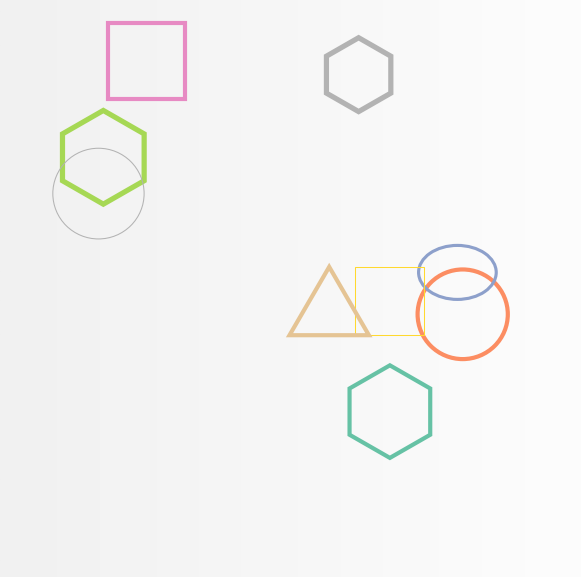[{"shape": "hexagon", "thickness": 2, "radius": 0.4, "center": [0.671, 0.286]}, {"shape": "circle", "thickness": 2, "radius": 0.39, "center": [0.796, 0.455]}, {"shape": "oval", "thickness": 1.5, "radius": 0.33, "center": [0.787, 0.527]}, {"shape": "square", "thickness": 2, "radius": 0.33, "center": [0.252, 0.893]}, {"shape": "hexagon", "thickness": 2.5, "radius": 0.41, "center": [0.178, 0.727]}, {"shape": "square", "thickness": 0.5, "radius": 0.3, "center": [0.67, 0.478]}, {"shape": "triangle", "thickness": 2, "radius": 0.39, "center": [0.566, 0.458]}, {"shape": "hexagon", "thickness": 2.5, "radius": 0.32, "center": [0.617, 0.87]}, {"shape": "circle", "thickness": 0.5, "radius": 0.39, "center": [0.169, 0.664]}]